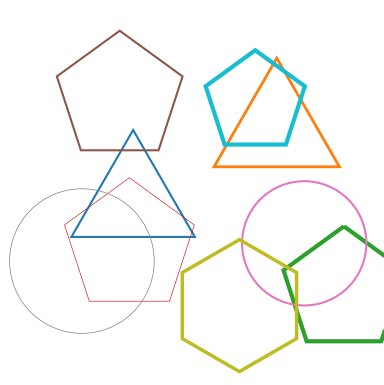[{"shape": "triangle", "thickness": 1.5, "radius": 0.93, "center": [0.346, 0.477]}, {"shape": "triangle", "thickness": 2, "radius": 0.94, "center": [0.719, 0.661]}, {"shape": "pentagon", "thickness": 3, "radius": 0.83, "center": [0.893, 0.247]}, {"shape": "pentagon", "thickness": 0.5, "radius": 0.89, "center": [0.336, 0.361]}, {"shape": "pentagon", "thickness": 1.5, "radius": 0.86, "center": [0.311, 0.748]}, {"shape": "circle", "thickness": 1.5, "radius": 0.81, "center": [0.79, 0.368]}, {"shape": "circle", "thickness": 0.5, "radius": 0.94, "center": [0.213, 0.322]}, {"shape": "hexagon", "thickness": 2.5, "radius": 0.86, "center": [0.622, 0.206]}, {"shape": "pentagon", "thickness": 3, "radius": 0.68, "center": [0.663, 0.734]}]